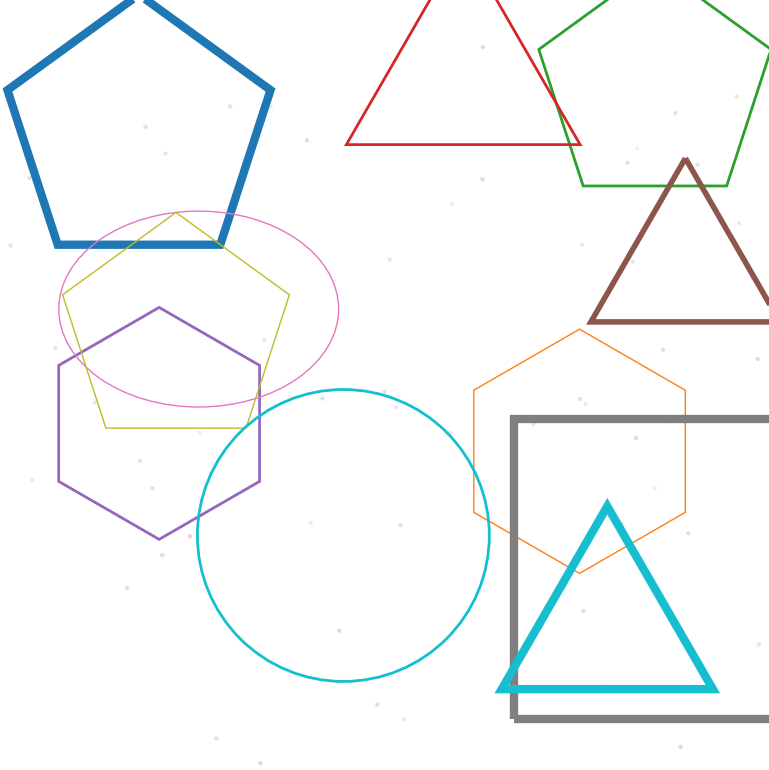[{"shape": "pentagon", "thickness": 3, "radius": 0.9, "center": [0.181, 0.827]}, {"shape": "hexagon", "thickness": 0.5, "radius": 0.79, "center": [0.753, 0.414]}, {"shape": "pentagon", "thickness": 1, "radius": 0.79, "center": [0.851, 0.887]}, {"shape": "triangle", "thickness": 1, "radius": 0.88, "center": [0.602, 0.9]}, {"shape": "hexagon", "thickness": 1, "radius": 0.75, "center": [0.207, 0.45]}, {"shape": "triangle", "thickness": 2, "radius": 0.71, "center": [0.89, 0.653]}, {"shape": "oval", "thickness": 0.5, "radius": 0.91, "center": [0.258, 0.599]}, {"shape": "square", "thickness": 3, "radius": 0.97, "center": [0.862, 0.261]}, {"shape": "pentagon", "thickness": 0.5, "radius": 0.77, "center": [0.229, 0.569]}, {"shape": "triangle", "thickness": 3, "radius": 0.79, "center": [0.789, 0.184]}, {"shape": "circle", "thickness": 1, "radius": 0.95, "center": [0.446, 0.305]}]